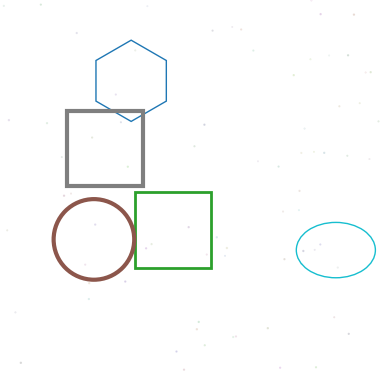[{"shape": "hexagon", "thickness": 1, "radius": 0.53, "center": [0.341, 0.79]}, {"shape": "square", "thickness": 2, "radius": 0.49, "center": [0.45, 0.403]}, {"shape": "circle", "thickness": 3, "radius": 0.52, "center": [0.244, 0.378]}, {"shape": "square", "thickness": 3, "radius": 0.49, "center": [0.273, 0.615]}, {"shape": "oval", "thickness": 1, "radius": 0.51, "center": [0.872, 0.35]}]